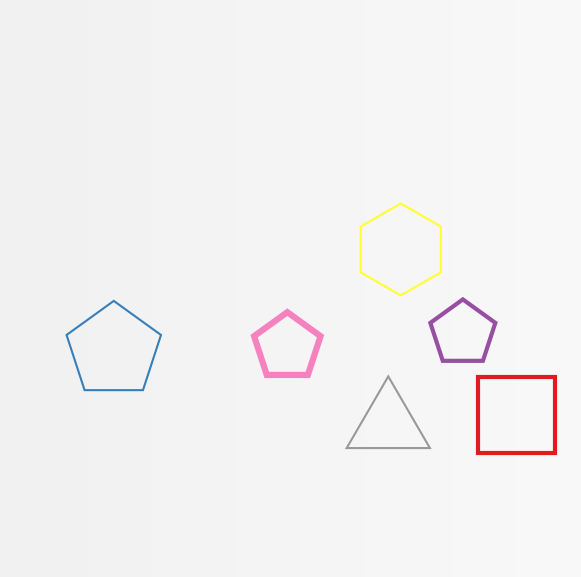[{"shape": "square", "thickness": 2, "radius": 0.33, "center": [0.888, 0.281]}, {"shape": "pentagon", "thickness": 1, "radius": 0.43, "center": [0.196, 0.393]}, {"shape": "pentagon", "thickness": 2, "radius": 0.29, "center": [0.796, 0.422]}, {"shape": "hexagon", "thickness": 1, "radius": 0.4, "center": [0.689, 0.567]}, {"shape": "pentagon", "thickness": 3, "radius": 0.3, "center": [0.494, 0.398]}, {"shape": "triangle", "thickness": 1, "radius": 0.41, "center": [0.668, 0.265]}]